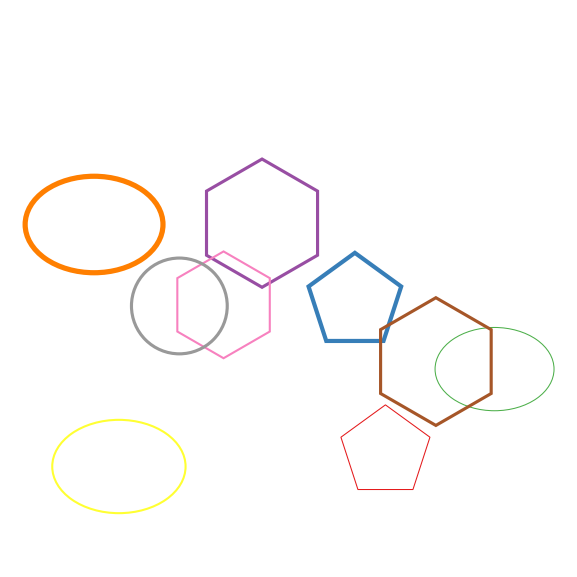[{"shape": "pentagon", "thickness": 0.5, "radius": 0.41, "center": [0.667, 0.217]}, {"shape": "pentagon", "thickness": 2, "radius": 0.42, "center": [0.615, 0.477]}, {"shape": "oval", "thickness": 0.5, "radius": 0.51, "center": [0.856, 0.36]}, {"shape": "hexagon", "thickness": 1.5, "radius": 0.56, "center": [0.454, 0.613]}, {"shape": "oval", "thickness": 2.5, "radius": 0.6, "center": [0.163, 0.61]}, {"shape": "oval", "thickness": 1, "radius": 0.58, "center": [0.206, 0.191]}, {"shape": "hexagon", "thickness": 1.5, "radius": 0.55, "center": [0.755, 0.373]}, {"shape": "hexagon", "thickness": 1, "radius": 0.46, "center": [0.387, 0.471]}, {"shape": "circle", "thickness": 1.5, "radius": 0.41, "center": [0.311, 0.469]}]